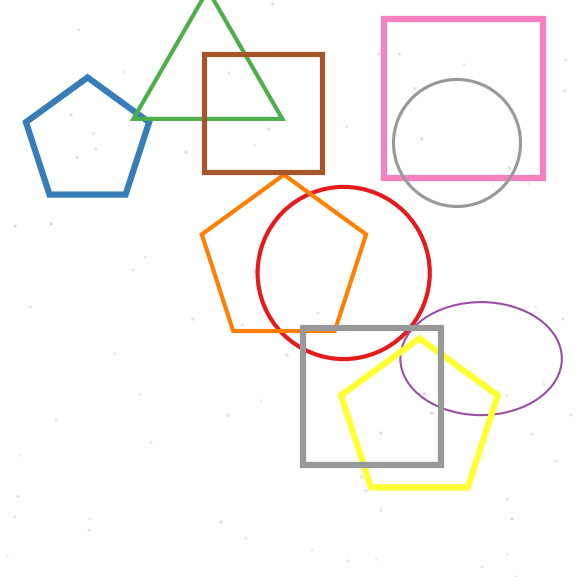[{"shape": "circle", "thickness": 2, "radius": 0.75, "center": [0.595, 0.526]}, {"shape": "pentagon", "thickness": 3, "radius": 0.56, "center": [0.152, 0.753]}, {"shape": "triangle", "thickness": 2, "radius": 0.74, "center": [0.36, 0.868]}, {"shape": "oval", "thickness": 1, "radius": 0.7, "center": [0.833, 0.378]}, {"shape": "pentagon", "thickness": 2, "radius": 0.75, "center": [0.492, 0.547]}, {"shape": "pentagon", "thickness": 3, "radius": 0.71, "center": [0.726, 0.271]}, {"shape": "square", "thickness": 2.5, "radius": 0.51, "center": [0.456, 0.803]}, {"shape": "square", "thickness": 3, "radius": 0.69, "center": [0.802, 0.828]}, {"shape": "circle", "thickness": 1.5, "radius": 0.55, "center": [0.791, 0.752]}, {"shape": "square", "thickness": 3, "radius": 0.59, "center": [0.644, 0.312]}]